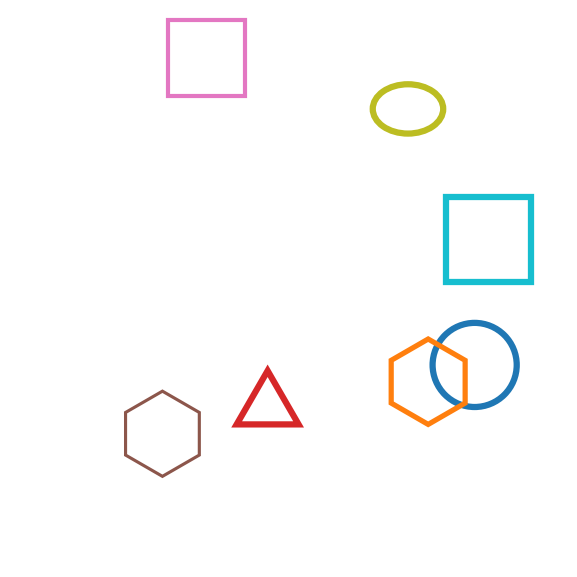[{"shape": "circle", "thickness": 3, "radius": 0.36, "center": [0.822, 0.367]}, {"shape": "hexagon", "thickness": 2.5, "radius": 0.37, "center": [0.741, 0.338]}, {"shape": "triangle", "thickness": 3, "radius": 0.31, "center": [0.463, 0.295]}, {"shape": "hexagon", "thickness": 1.5, "radius": 0.37, "center": [0.281, 0.248]}, {"shape": "square", "thickness": 2, "radius": 0.33, "center": [0.358, 0.899]}, {"shape": "oval", "thickness": 3, "radius": 0.3, "center": [0.706, 0.811]}, {"shape": "square", "thickness": 3, "radius": 0.37, "center": [0.846, 0.585]}]